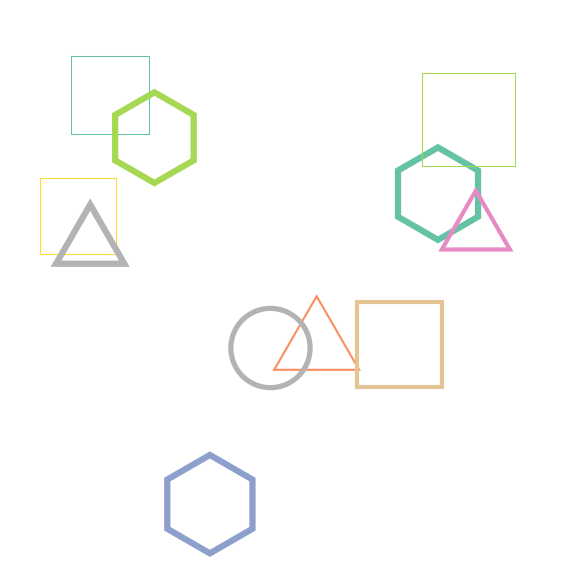[{"shape": "hexagon", "thickness": 3, "radius": 0.4, "center": [0.758, 0.664]}, {"shape": "square", "thickness": 0.5, "radius": 0.34, "center": [0.19, 0.834]}, {"shape": "triangle", "thickness": 1, "radius": 0.42, "center": [0.548, 0.401]}, {"shape": "hexagon", "thickness": 3, "radius": 0.43, "center": [0.363, 0.126]}, {"shape": "triangle", "thickness": 2, "radius": 0.34, "center": [0.824, 0.601]}, {"shape": "square", "thickness": 0.5, "radius": 0.4, "center": [0.811, 0.792]}, {"shape": "hexagon", "thickness": 3, "radius": 0.39, "center": [0.267, 0.761]}, {"shape": "square", "thickness": 0.5, "radius": 0.33, "center": [0.136, 0.625]}, {"shape": "square", "thickness": 2, "radius": 0.37, "center": [0.692, 0.403]}, {"shape": "circle", "thickness": 2.5, "radius": 0.34, "center": [0.468, 0.397]}, {"shape": "triangle", "thickness": 3, "radius": 0.34, "center": [0.156, 0.577]}]